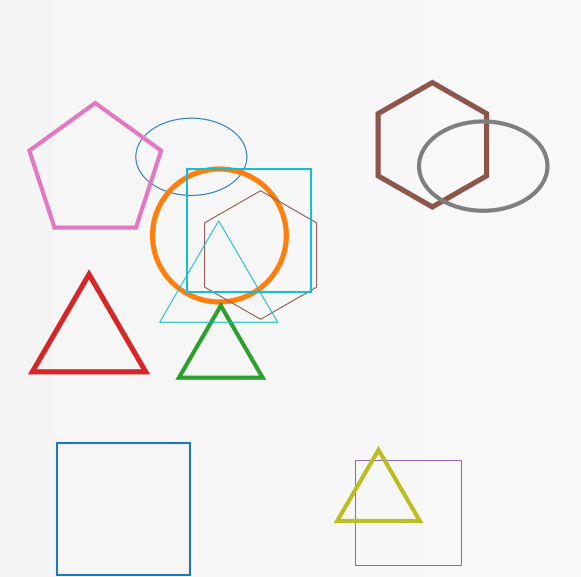[{"shape": "oval", "thickness": 0.5, "radius": 0.48, "center": [0.329, 0.728]}, {"shape": "square", "thickness": 1, "radius": 0.57, "center": [0.213, 0.118]}, {"shape": "circle", "thickness": 2.5, "radius": 0.58, "center": [0.378, 0.591]}, {"shape": "triangle", "thickness": 2, "radius": 0.42, "center": [0.38, 0.387]}, {"shape": "triangle", "thickness": 2.5, "radius": 0.56, "center": [0.153, 0.412]}, {"shape": "square", "thickness": 0.5, "radius": 0.45, "center": [0.702, 0.112]}, {"shape": "hexagon", "thickness": 2.5, "radius": 0.54, "center": [0.744, 0.748]}, {"shape": "hexagon", "thickness": 0.5, "radius": 0.56, "center": [0.448, 0.558]}, {"shape": "pentagon", "thickness": 2, "radius": 0.6, "center": [0.164, 0.701]}, {"shape": "oval", "thickness": 2, "radius": 0.55, "center": [0.831, 0.712]}, {"shape": "triangle", "thickness": 2, "radius": 0.41, "center": [0.651, 0.138]}, {"shape": "triangle", "thickness": 0.5, "radius": 0.59, "center": [0.376, 0.5]}, {"shape": "square", "thickness": 1, "radius": 0.53, "center": [0.429, 0.6]}]